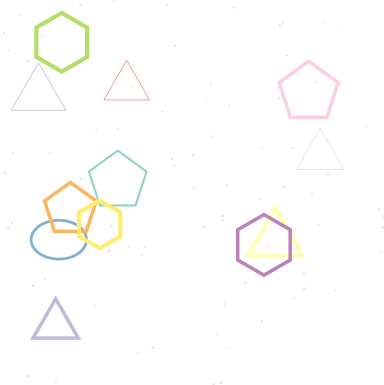[{"shape": "pentagon", "thickness": 1.5, "radius": 0.39, "center": [0.306, 0.53]}, {"shape": "triangle", "thickness": 3, "radius": 0.41, "center": [0.715, 0.378]}, {"shape": "triangle", "thickness": 2.5, "radius": 0.34, "center": [0.145, 0.156]}, {"shape": "triangle", "thickness": 0.5, "radius": 0.34, "center": [0.329, 0.775]}, {"shape": "oval", "thickness": 2, "radius": 0.36, "center": [0.153, 0.377]}, {"shape": "pentagon", "thickness": 2.5, "radius": 0.35, "center": [0.183, 0.456]}, {"shape": "hexagon", "thickness": 3, "radius": 0.38, "center": [0.16, 0.89]}, {"shape": "pentagon", "thickness": 2.5, "radius": 0.4, "center": [0.802, 0.76]}, {"shape": "triangle", "thickness": 1, "radius": 0.41, "center": [0.1, 0.754]}, {"shape": "hexagon", "thickness": 2.5, "radius": 0.39, "center": [0.686, 0.364]}, {"shape": "triangle", "thickness": 0.5, "radius": 0.35, "center": [0.832, 0.596]}, {"shape": "hexagon", "thickness": 3, "radius": 0.31, "center": [0.259, 0.417]}]